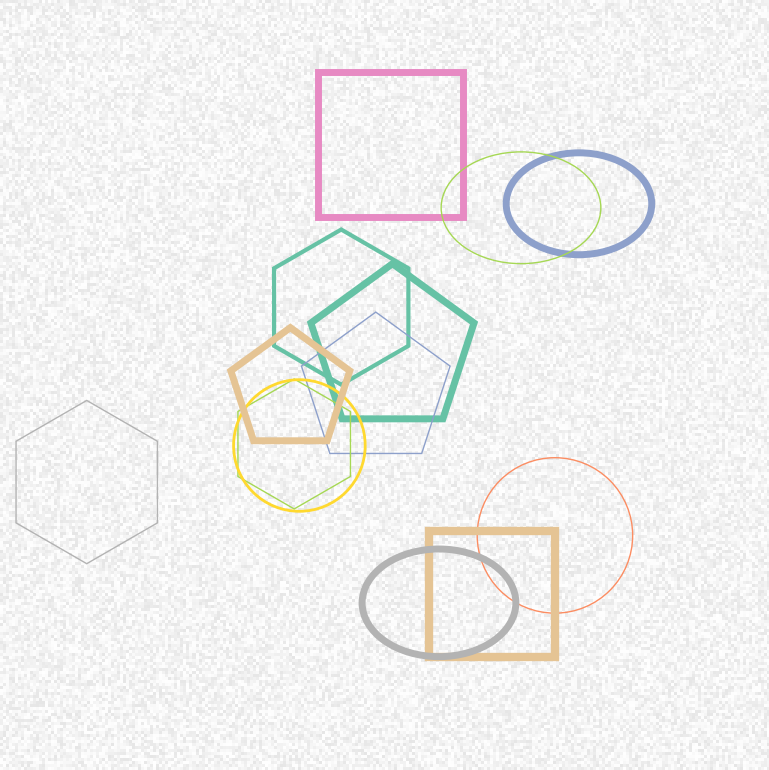[{"shape": "hexagon", "thickness": 1.5, "radius": 0.5, "center": [0.443, 0.601]}, {"shape": "pentagon", "thickness": 2.5, "radius": 0.56, "center": [0.51, 0.546]}, {"shape": "circle", "thickness": 0.5, "radius": 0.5, "center": [0.721, 0.305]}, {"shape": "oval", "thickness": 2.5, "radius": 0.47, "center": [0.752, 0.735]}, {"shape": "pentagon", "thickness": 0.5, "radius": 0.51, "center": [0.488, 0.493]}, {"shape": "square", "thickness": 2.5, "radius": 0.47, "center": [0.507, 0.813]}, {"shape": "hexagon", "thickness": 0.5, "radius": 0.42, "center": [0.382, 0.423]}, {"shape": "oval", "thickness": 0.5, "radius": 0.52, "center": [0.677, 0.73]}, {"shape": "circle", "thickness": 1, "radius": 0.43, "center": [0.389, 0.421]}, {"shape": "square", "thickness": 3, "radius": 0.41, "center": [0.639, 0.228]}, {"shape": "pentagon", "thickness": 2.5, "radius": 0.41, "center": [0.377, 0.493]}, {"shape": "oval", "thickness": 2.5, "radius": 0.5, "center": [0.57, 0.217]}, {"shape": "hexagon", "thickness": 0.5, "radius": 0.53, "center": [0.113, 0.374]}]